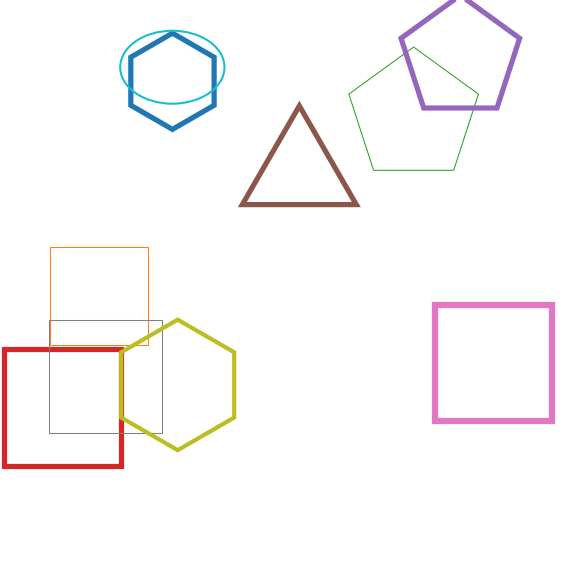[{"shape": "hexagon", "thickness": 2.5, "radius": 0.42, "center": [0.299, 0.858]}, {"shape": "square", "thickness": 0.5, "radius": 0.42, "center": [0.172, 0.486]}, {"shape": "pentagon", "thickness": 0.5, "radius": 0.59, "center": [0.716, 0.8]}, {"shape": "square", "thickness": 2.5, "radius": 0.5, "center": [0.108, 0.294]}, {"shape": "pentagon", "thickness": 2.5, "radius": 0.54, "center": [0.797, 0.899]}, {"shape": "triangle", "thickness": 2.5, "radius": 0.57, "center": [0.518, 0.702]}, {"shape": "square", "thickness": 3, "radius": 0.5, "center": [0.854, 0.371]}, {"shape": "square", "thickness": 0.5, "radius": 0.49, "center": [0.182, 0.347]}, {"shape": "hexagon", "thickness": 2, "radius": 0.57, "center": [0.308, 0.333]}, {"shape": "oval", "thickness": 1, "radius": 0.45, "center": [0.298, 0.883]}]